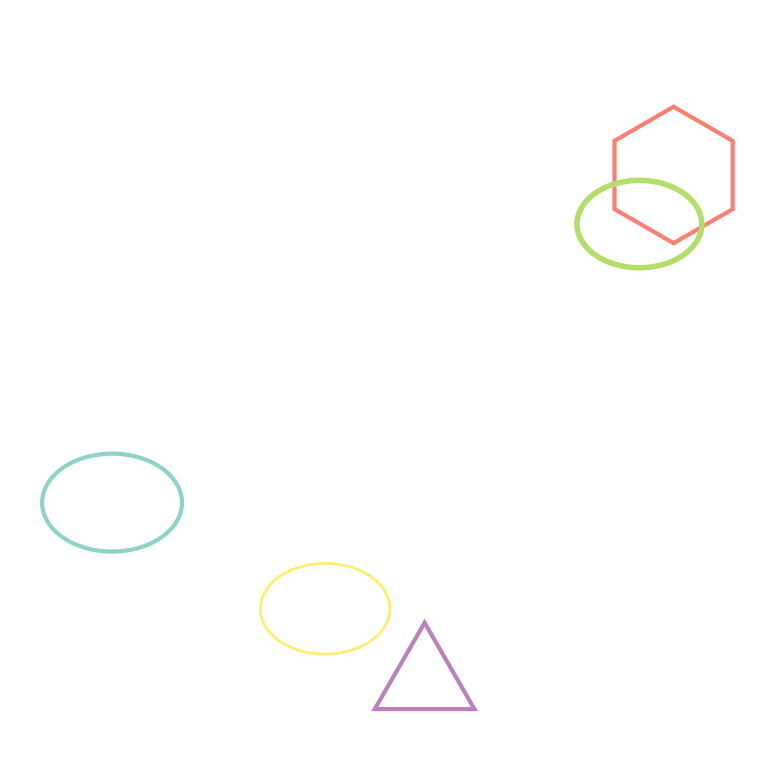[{"shape": "oval", "thickness": 1.5, "radius": 0.45, "center": [0.146, 0.347]}, {"shape": "hexagon", "thickness": 1.5, "radius": 0.44, "center": [0.875, 0.773]}, {"shape": "oval", "thickness": 2, "radius": 0.41, "center": [0.83, 0.709]}, {"shape": "triangle", "thickness": 1.5, "radius": 0.37, "center": [0.551, 0.117]}, {"shape": "oval", "thickness": 1, "radius": 0.42, "center": [0.422, 0.209]}]